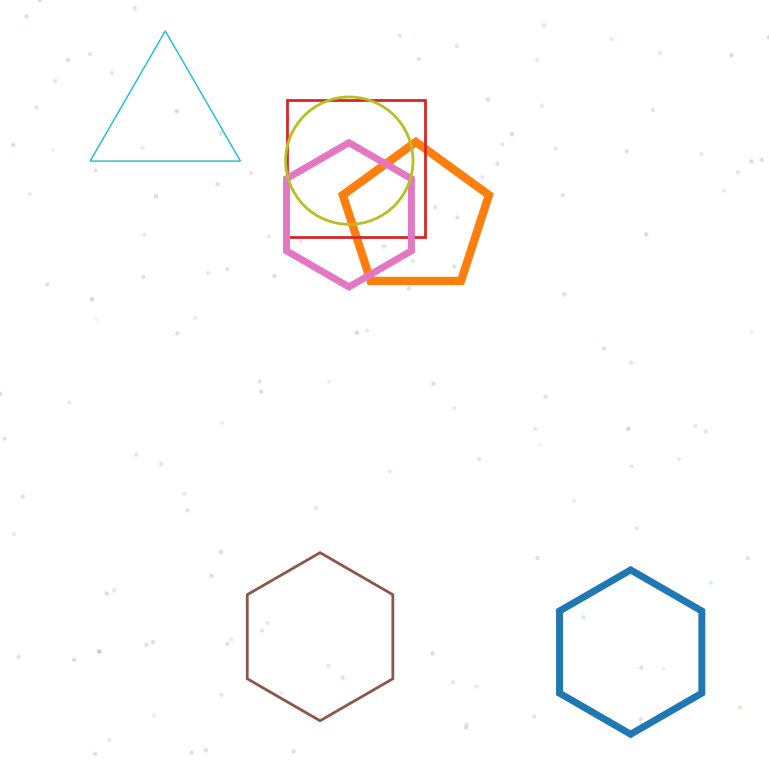[{"shape": "hexagon", "thickness": 2.5, "radius": 0.53, "center": [0.819, 0.153]}, {"shape": "pentagon", "thickness": 3, "radius": 0.5, "center": [0.54, 0.716]}, {"shape": "square", "thickness": 1, "radius": 0.45, "center": [0.462, 0.781]}, {"shape": "hexagon", "thickness": 1, "radius": 0.55, "center": [0.416, 0.173]}, {"shape": "hexagon", "thickness": 2.5, "radius": 0.47, "center": [0.453, 0.721]}, {"shape": "circle", "thickness": 1, "radius": 0.41, "center": [0.454, 0.791]}, {"shape": "triangle", "thickness": 0.5, "radius": 0.56, "center": [0.215, 0.847]}]